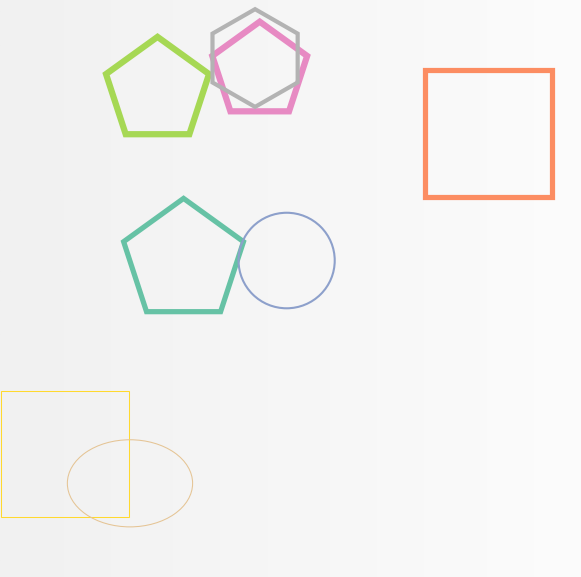[{"shape": "pentagon", "thickness": 2.5, "radius": 0.54, "center": [0.316, 0.547]}, {"shape": "square", "thickness": 2.5, "radius": 0.55, "center": [0.84, 0.768]}, {"shape": "circle", "thickness": 1, "radius": 0.41, "center": [0.493, 0.548]}, {"shape": "pentagon", "thickness": 3, "radius": 0.43, "center": [0.447, 0.876]}, {"shape": "pentagon", "thickness": 3, "radius": 0.47, "center": [0.271, 0.842]}, {"shape": "square", "thickness": 0.5, "radius": 0.55, "center": [0.112, 0.213]}, {"shape": "oval", "thickness": 0.5, "radius": 0.54, "center": [0.224, 0.162]}, {"shape": "hexagon", "thickness": 2, "radius": 0.42, "center": [0.439, 0.899]}]